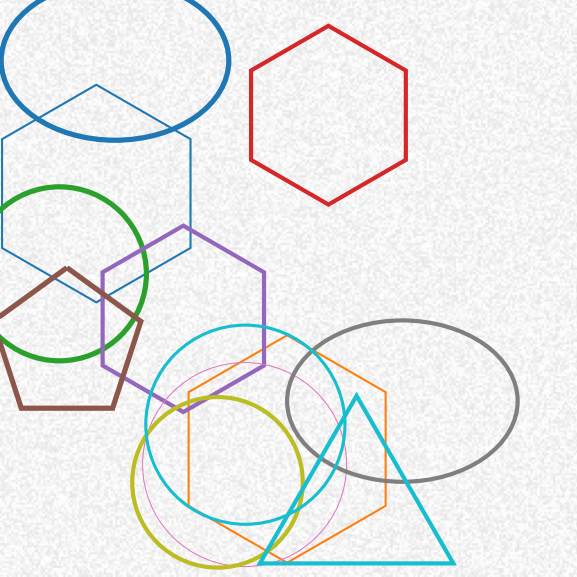[{"shape": "hexagon", "thickness": 1, "radius": 0.94, "center": [0.167, 0.664]}, {"shape": "oval", "thickness": 2.5, "radius": 0.99, "center": [0.199, 0.894]}, {"shape": "hexagon", "thickness": 1, "radius": 0.98, "center": [0.497, 0.222]}, {"shape": "circle", "thickness": 2.5, "radius": 0.75, "center": [0.103, 0.525]}, {"shape": "hexagon", "thickness": 2, "radius": 0.77, "center": [0.569, 0.8]}, {"shape": "hexagon", "thickness": 2, "radius": 0.81, "center": [0.317, 0.447]}, {"shape": "pentagon", "thickness": 2.5, "radius": 0.67, "center": [0.116, 0.401]}, {"shape": "circle", "thickness": 0.5, "radius": 0.88, "center": [0.424, 0.195]}, {"shape": "oval", "thickness": 2, "radius": 1.0, "center": [0.697, 0.305]}, {"shape": "circle", "thickness": 2, "radius": 0.74, "center": [0.377, 0.164]}, {"shape": "circle", "thickness": 1.5, "radius": 0.86, "center": [0.425, 0.264]}, {"shape": "triangle", "thickness": 2, "radius": 0.97, "center": [0.617, 0.12]}]